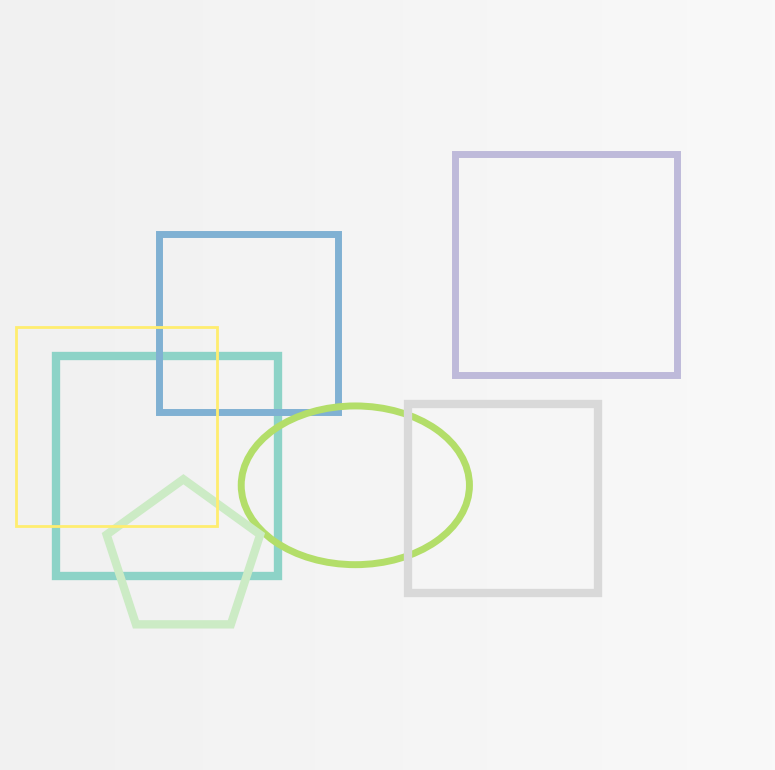[{"shape": "square", "thickness": 3, "radius": 0.71, "center": [0.215, 0.395]}, {"shape": "square", "thickness": 2.5, "radius": 0.72, "center": [0.73, 0.656]}, {"shape": "square", "thickness": 2.5, "radius": 0.58, "center": [0.321, 0.58]}, {"shape": "oval", "thickness": 2.5, "radius": 0.74, "center": [0.458, 0.37]}, {"shape": "square", "thickness": 3, "radius": 0.61, "center": [0.649, 0.352]}, {"shape": "pentagon", "thickness": 3, "radius": 0.52, "center": [0.237, 0.273]}, {"shape": "square", "thickness": 1, "radius": 0.65, "center": [0.15, 0.446]}]